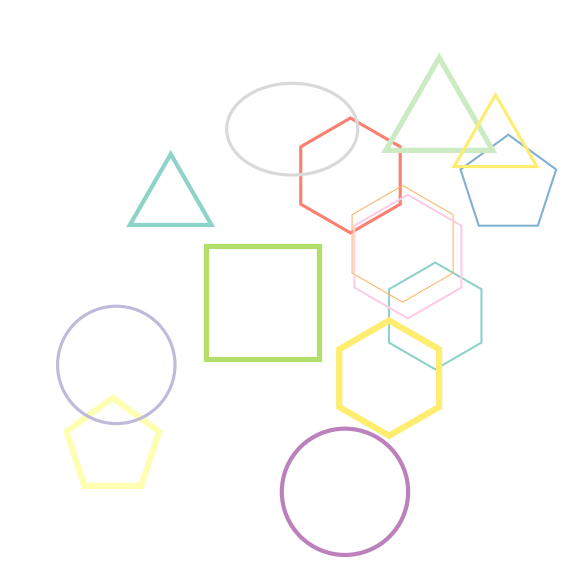[{"shape": "triangle", "thickness": 2, "radius": 0.41, "center": [0.296, 0.651]}, {"shape": "hexagon", "thickness": 1, "radius": 0.46, "center": [0.754, 0.452]}, {"shape": "pentagon", "thickness": 3, "radius": 0.42, "center": [0.195, 0.226]}, {"shape": "circle", "thickness": 1.5, "radius": 0.51, "center": [0.201, 0.367]}, {"shape": "hexagon", "thickness": 1.5, "radius": 0.5, "center": [0.607, 0.695]}, {"shape": "pentagon", "thickness": 1, "radius": 0.44, "center": [0.88, 0.679]}, {"shape": "hexagon", "thickness": 0.5, "radius": 0.51, "center": [0.697, 0.577]}, {"shape": "square", "thickness": 2.5, "radius": 0.49, "center": [0.455, 0.476]}, {"shape": "hexagon", "thickness": 1, "radius": 0.54, "center": [0.706, 0.555]}, {"shape": "oval", "thickness": 1.5, "radius": 0.57, "center": [0.506, 0.775]}, {"shape": "circle", "thickness": 2, "radius": 0.55, "center": [0.597, 0.148]}, {"shape": "triangle", "thickness": 2.5, "radius": 0.53, "center": [0.761, 0.792]}, {"shape": "triangle", "thickness": 1.5, "radius": 0.41, "center": [0.858, 0.752]}, {"shape": "hexagon", "thickness": 3, "radius": 0.5, "center": [0.674, 0.344]}]